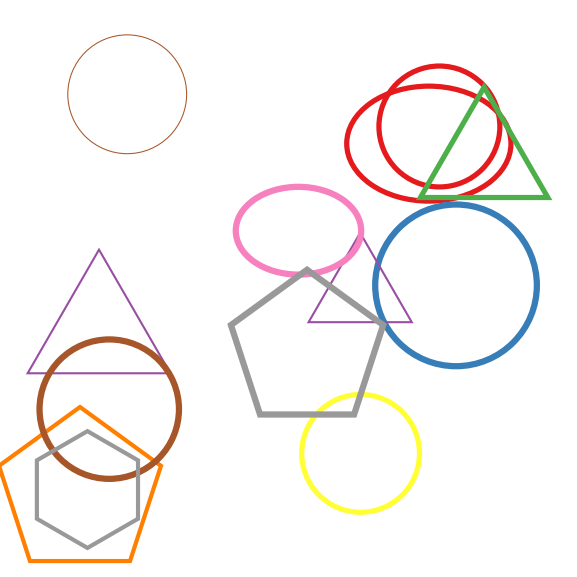[{"shape": "oval", "thickness": 2.5, "radius": 0.71, "center": [0.743, 0.75]}, {"shape": "circle", "thickness": 2.5, "radius": 0.52, "center": [0.761, 0.78]}, {"shape": "circle", "thickness": 3, "radius": 0.7, "center": [0.79, 0.505]}, {"shape": "triangle", "thickness": 2.5, "radius": 0.64, "center": [0.838, 0.721]}, {"shape": "triangle", "thickness": 1, "radius": 0.52, "center": [0.624, 0.493]}, {"shape": "triangle", "thickness": 1, "radius": 0.71, "center": [0.171, 0.424]}, {"shape": "pentagon", "thickness": 2, "radius": 0.74, "center": [0.139, 0.147]}, {"shape": "circle", "thickness": 2.5, "radius": 0.51, "center": [0.624, 0.214]}, {"shape": "circle", "thickness": 0.5, "radius": 0.51, "center": [0.22, 0.836]}, {"shape": "circle", "thickness": 3, "radius": 0.6, "center": [0.189, 0.291]}, {"shape": "oval", "thickness": 3, "radius": 0.54, "center": [0.517, 0.6]}, {"shape": "hexagon", "thickness": 2, "radius": 0.51, "center": [0.151, 0.151]}, {"shape": "pentagon", "thickness": 3, "radius": 0.69, "center": [0.532, 0.393]}]